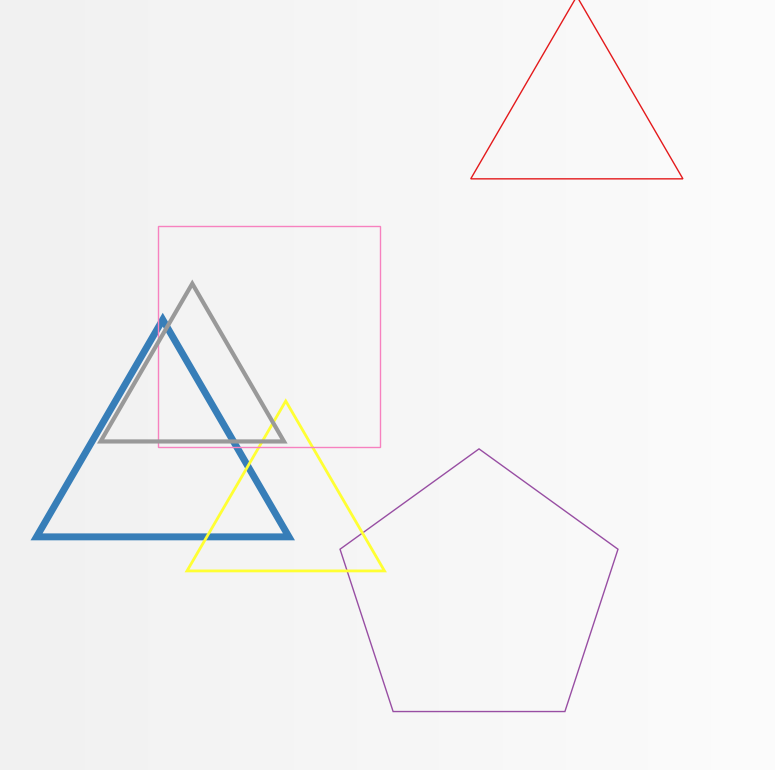[{"shape": "triangle", "thickness": 0.5, "radius": 0.79, "center": [0.744, 0.847]}, {"shape": "triangle", "thickness": 2.5, "radius": 0.94, "center": [0.21, 0.397]}, {"shape": "pentagon", "thickness": 0.5, "radius": 0.94, "center": [0.618, 0.228]}, {"shape": "triangle", "thickness": 1, "radius": 0.74, "center": [0.369, 0.332]}, {"shape": "square", "thickness": 0.5, "radius": 0.72, "center": [0.347, 0.563]}, {"shape": "triangle", "thickness": 1.5, "radius": 0.68, "center": [0.248, 0.495]}]